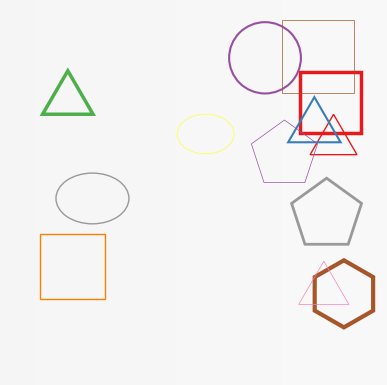[{"shape": "triangle", "thickness": 1, "radius": 0.35, "center": [0.861, 0.633]}, {"shape": "square", "thickness": 2.5, "radius": 0.4, "center": [0.852, 0.734]}, {"shape": "triangle", "thickness": 1.5, "radius": 0.39, "center": [0.811, 0.67]}, {"shape": "triangle", "thickness": 2.5, "radius": 0.38, "center": [0.175, 0.741]}, {"shape": "circle", "thickness": 1.5, "radius": 0.46, "center": [0.684, 0.85]}, {"shape": "pentagon", "thickness": 0.5, "radius": 0.45, "center": [0.734, 0.598]}, {"shape": "square", "thickness": 1, "radius": 0.42, "center": [0.188, 0.308]}, {"shape": "oval", "thickness": 0.5, "radius": 0.37, "center": [0.531, 0.652]}, {"shape": "hexagon", "thickness": 3, "radius": 0.44, "center": [0.888, 0.237]}, {"shape": "square", "thickness": 0.5, "radius": 0.47, "center": [0.821, 0.853]}, {"shape": "triangle", "thickness": 0.5, "radius": 0.37, "center": [0.836, 0.247]}, {"shape": "oval", "thickness": 1, "radius": 0.47, "center": [0.239, 0.485]}, {"shape": "pentagon", "thickness": 2, "radius": 0.47, "center": [0.843, 0.442]}]